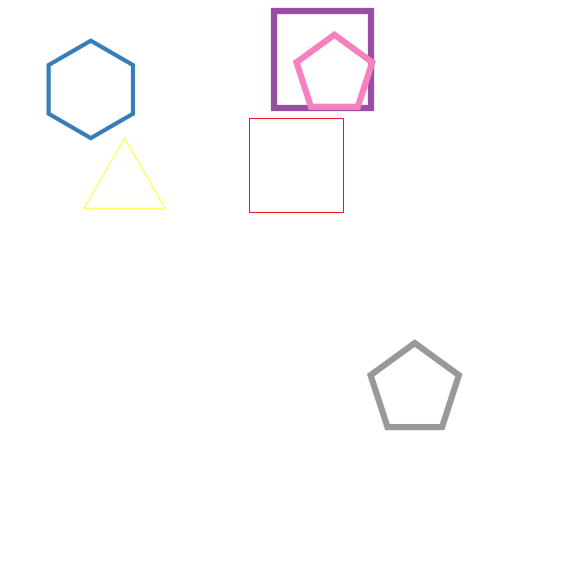[{"shape": "square", "thickness": 0.5, "radius": 0.41, "center": [0.512, 0.713]}, {"shape": "hexagon", "thickness": 2, "radius": 0.42, "center": [0.157, 0.844]}, {"shape": "square", "thickness": 3, "radius": 0.42, "center": [0.558, 0.897]}, {"shape": "triangle", "thickness": 0.5, "radius": 0.4, "center": [0.216, 0.679]}, {"shape": "pentagon", "thickness": 3, "radius": 0.35, "center": [0.579, 0.87]}, {"shape": "pentagon", "thickness": 3, "radius": 0.4, "center": [0.718, 0.325]}]